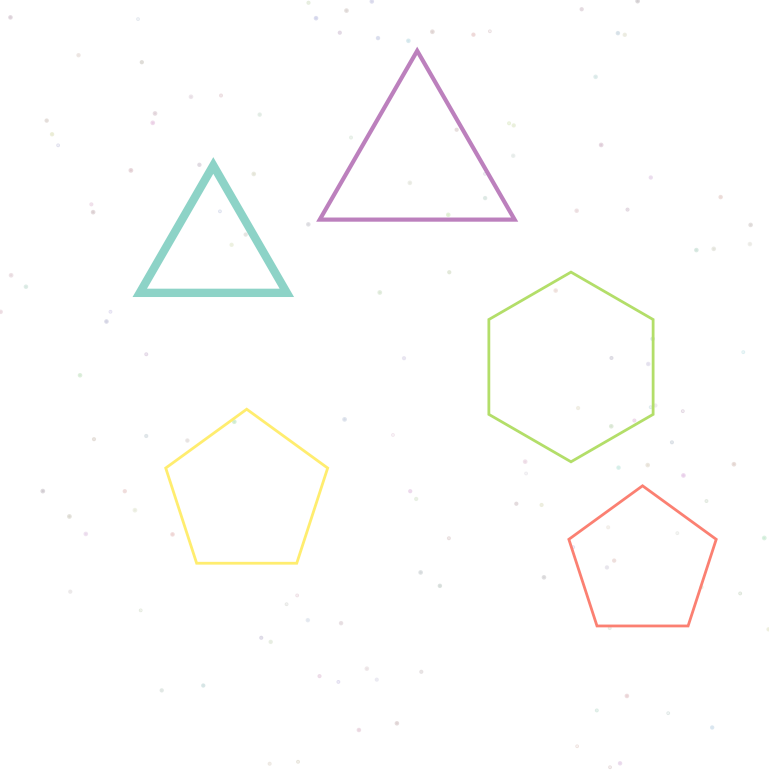[{"shape": "triangle", "thickness": 3, "radius": 0.55, "center": [0.277, 0.675]}, {"shape": "pentagon", "thickness": 1, "radius": 0.5, "center": [0.834, 0.268]}, {"shape": "hexagon", "thickness": 1, "radius": 0.62, "center": [0.742, 0.523]}, {"shape": "triangle", "thickness": 1.5, "radius": 0.73, "center": [0.542, 0.788]}, {"shape": "pentagon", "thickness": 1, "radius": 0.55, "center": [0.32, 0.358]}]